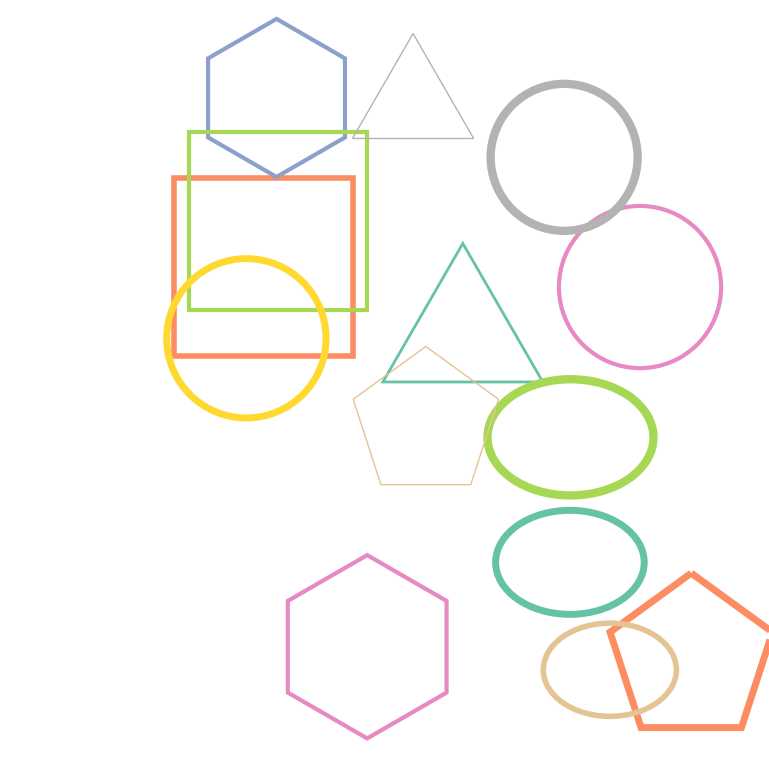[{"shape": "oval", "thickness": 2.5, "radius": 0.48, "center": [0.74, 0.27]}, {"shape": "triangle", "thickness": 1, "radius": 0.6, "center": [0.601, 0.564]}, {"shape": "square", "thickness": 2, "radius": 0.58, "center": [0.342, 0.653]}, {"shape": "pentagon", "thickness": 2.5, "radius": 0.55, "center": [0.898, 0.145]}, {"shape": "hexagon", "thickness": 1.5, "radius": 0.51, "center": [0.359, 0.873]}, {"shape": "hexagon", "thickness": 1.5, "radius": 0.6, "center": [0.477, 0.16]}, {"shape": "circle", "thickness": 1.5, "radius": 0.53, "center": [0.831, 0.627]}, {"shape": "oval", "thickness": 3, "radius": 0.54, "center": [0.741, 0.432]}, {"shape": "square", "thickness": 1.5, "radius": 0.58, "center": [0.361, 0.713]}, {"shape": "circle", "thickness": 2.5, "radius": 0.52, "center": [0.32, 0.561]}, {"shape": "pentagon", "thickness": 0.5, "radius": 0.5, "center": [0.553, 0.451]}, {"shape": "oval", "thickness": 2, "radius": 0.43, "center": [0.792, 0.13]}, {"shape": "circle", "thickness": 3, "radius": 0.48, "center": [0.733, 0.796]}, {"shape": "triangle", "thickness": 0.5, "radius": 0.45, "center": [0.536, 0.866]}]